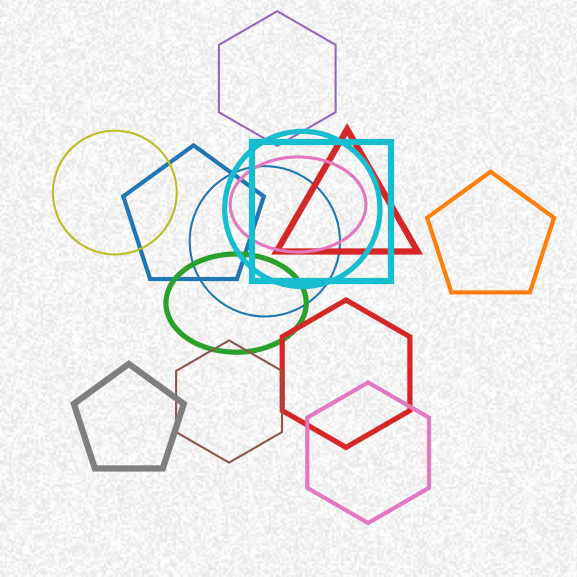[{"shape": "circle", "thickness": 1, "radius": 0.65, "center": [0.459, 0.581]}, {"shape": "pentagon", "thickness": 2, "radius": 0.64, "center": [0.335, 0.62]}, {"shape": "pentagon", "thickness": 2, "radius": 0.58, "center": [0.85, 0.586]}, {"shape": "oval", "thickness": 2.5, "radius": 0.61, "center": [0.409, 0.474]}, {"shape": "hexagon", "thickness": 2.5, "radius": 0.64, "center": [0.599, 0.352]}, {"shape": "triangle", "thickness": 3, "radius": 0.71, "center": [0.601, 0.634]}, {"shape": "hexagon", "thickness": 1, "radius": 0.58, "center": [0.48, 0.863]}, {"shape": "hexagon", "thickness": 1, "radius": 0.53, "center": [0.397, 0.304]}, {"shape": "oval", "thickness": 1.5, "radius": 0.59, "center": [0.516, 0.645]}, {"shape": "hexagon", "thickness": 2, "radius": 0.61, "center": [0.637, 0.215]}, {"shape": "pentagon", "thickness": 3, "radius": 0.5, "center": [0.223, 0.269]}, {"shape": "circle", "thickness": 1, "radius": 0.54, "center": [0.199, 0.666]}, {"shape": "square", "thickness": 3, "radius": 0.6, "center": [0.557, 0.632]}, {"shape": "circle", "thickness": 2.5, "radius": 0.67, "center": [0.524, 0.637]}]